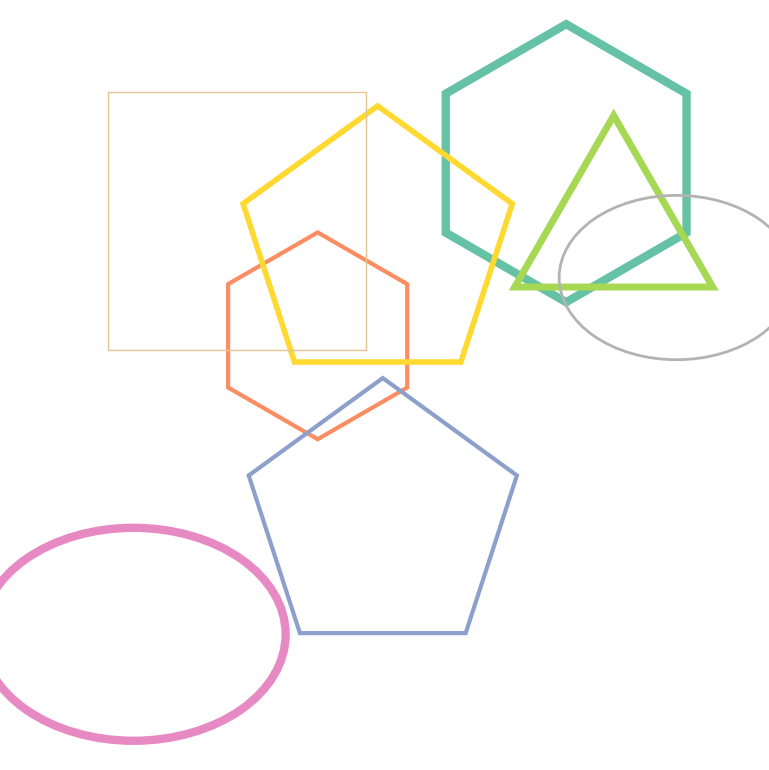[{"shape": "hexagon", "thickness": 3, "radius": 0.9, "center": [0.735, 0.788]}, {"shape": "hexagon", "thickness": 1.5, "radius": 0.67, "center": [0.413, 0.564]}, {"shape": "pentagon", "thickness": 1.5, "radius": 0.92, "center": [0.497, 0.326]}, {"shape": "oval", "thickness": 3, "radius": 0.99, "center": [0.173, 0.176]}, {"shape": "triangle", "thickness": 2.5, "radius": 0.74, "center": [0.797, 0.701]}, {"shape": "pentagon", "thickness": 2, "radius": 0.92, "center": [0.49, 0.679]}, {"shape": "square", "thickness": 0.5, "radius": 0.84, "center": [0.308, 0.713]}, {"shape": "oval", "thickness": 1, "radius": 0.76, "center": [0.879, 0.64]}]